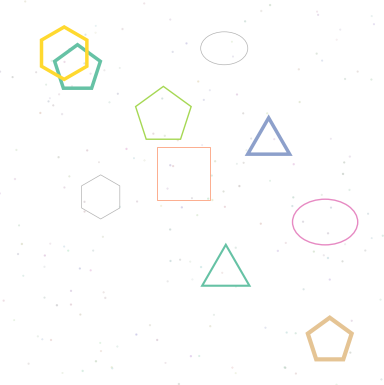[{"shape": "triangle", "thickness": 1.5, "radius": 0.35, "center": [0.587, 0.293]}, {"shape": "pentagon", "thickness": 2.5, "radius": 0.31, "center": [0.201, 0.821]}, {"shape": "square", "thickness": 0.5, "radius": 0.34, "center": [0.477, 0.55]}, {"shape": "triangle", "thickness": 2.5, "radius": 0.31, "center": [0.698, 0.631]}, {"shape": "oval", "thickness": 1, "radius": 0.42, "center": [0.844, 0.423]}, {"shape": "pentagon", "thickness": 1, "radius": 0.38, "center": [0.424, 0.7]}, {"shape": "hexagon", "thickness": 2.5, "radius": 0.34, "center": [0.167, 0.862]}, {"shape": "pentagon", "thickness": 3, "radius": 0.3, "center": [0.856, 0.115]}, {"shape": "hexagon", "thickness": 0.5, "radius": 0.29, "center": [0.262, 0.489]}, {"shape": "oval", "thickness": 0.5, "radius": 0.31, "center": [0.582, 0.875]}]